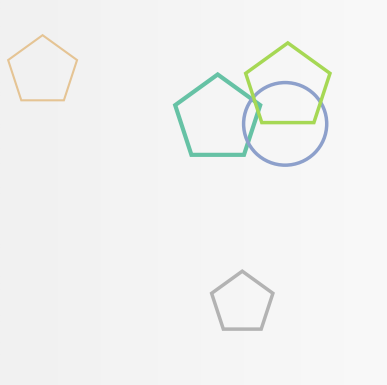[{"shape": "pentagon", "thickness": 3, "radius": 0.58, "center": [0.562, 0.691]}, {"shape": "circle", "thickness": 2.5, "radius": 0.54, "center": [0.736, 0.678]}, {"shape": "pentagon", "thickness": 2.5, "radius": 0.57, "center": [0.743, 0.774]}, {"shape": "pentagon", "thickness": 1.5, "radius": 0.47, "center": [0.11, 0.815]}, {"shape": "pentagon", "thickness": 2.5, "radius": 0.42, "center": [0.625, 0.212]}]